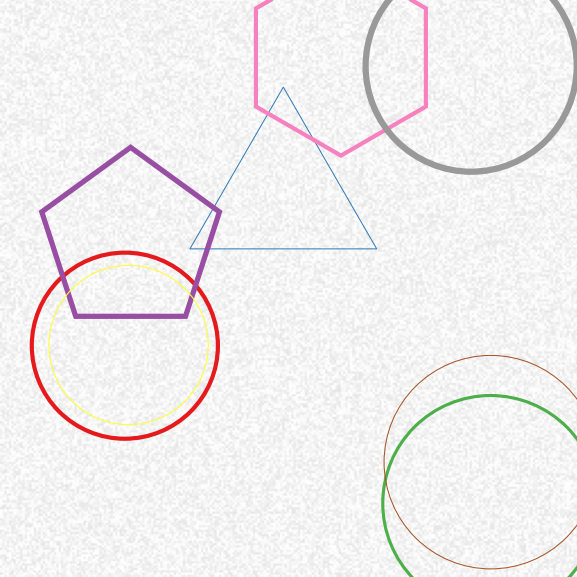[{"shape": "circle", "thickness": 2, "radius": 0.81, "center": [0.216, 0.401]}, {"shape": "triangle", "thickness": 0.5, "radius": 0.93, "center": [0.491, 0.662]}, {"shape": "circle", "thickness": 1.5, "radius": 0.93, "center": [0.849, 0.128]}, {"shape": "pentagon", "thickness": 2.5, "radius": 0.81, "center": [0.226, 0.582]}, {"shape": "circle", "thickness": 0.5, "radius": 0.69, "center": [0.223, 0.402]}, {"shape": "circle", "thickness": 0.5, "radius": 0.92, "center": [0.85, 0.199]}, {"shape": "hexagon", "thickness": 2, "radius": 0.85, "center": [0.59, 0.9]}, {"shape": "circle", "thickness": 3, "radius": 0.91, "center": [0.816, 0.885]}]